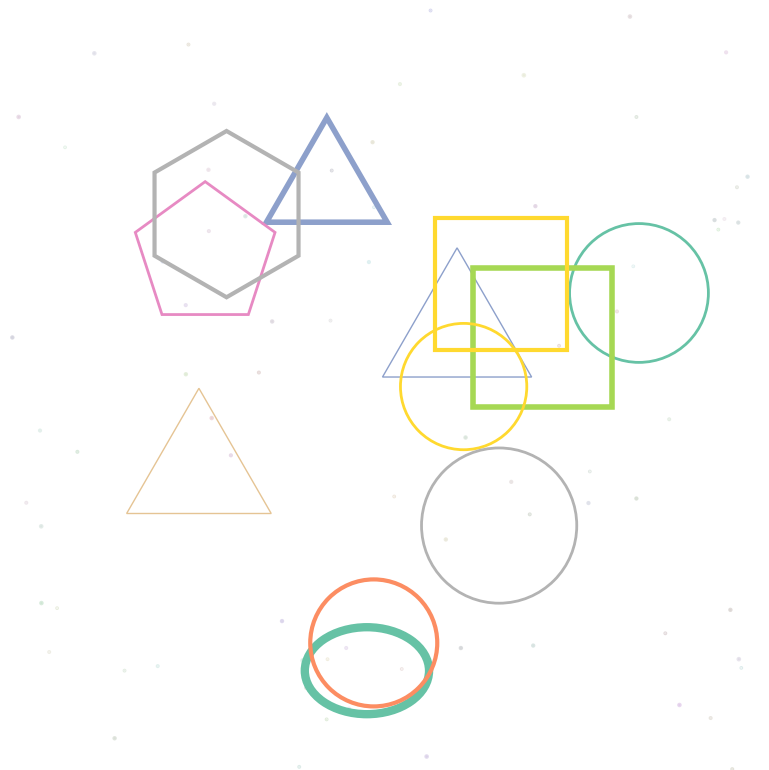[{"shape": "circle", "thickness": 1, "radius": 0.45, "center": [0.83, 0.62]}, {"shape": "oval", "thickness": 3, "radius": 0.4, "center": [0.477, 0.129]}, {"shape": "circle", "thickness": 1.5, "radius": 0.41, "center": [0.485, 0.165]}, {"shape": "triangle", "thickness": 0.5, "radius": 0.56, "center": [0.594, 0.566]}, {"shape": "triangle", "thickness": 2, "radius": 0.45, "center": [0.424, 0.757]}, {"shape": "pentagon", "thickness": 1, "radius": 0.48, "center": [0.266, 0.669]}, {"shape": "square", "thickness": 2, "radius": 0.45, "center": [0.705, 0.562]}, {"shape": "circle", "thickness": 1, "radius": 0.41, "center": [0.602, 0.498]}, {"shape": "square", "thickness": 1.5, "radius": 0.43, "center": [0.65, 0.631]}, {"shape": "triangle", "thickness": 0.5, "radius": 0.54, "center": [0.258, 0.387]}, {"shape": "circle", "thickness": 1, "radius": 0.5, "center": [0.648, 0.317]}, {"shape": "hexagon", "thickness": 1.5, "radius": 0.54, "center": [0.294, 0.722]}]